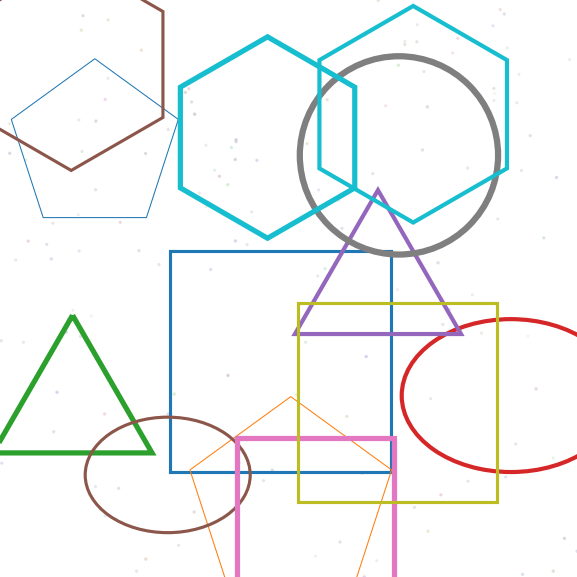[{"shape": "pentagon", "thickness": 0.5, "radius": 0.76, "center": [0.164, 0.745]}, {"shape": "square", "thickness": 1.5, "radius": 0.96, "center": [0.486, 0.374]}, {"shape": "pentagon", "thickness": 0.5, "radius": 0.92, "center": [0.503, 0.129]}, {"shape": "triangle", "thickness": 2.5, "radius": 0.79, "center": [0.126, 0.294]}, {"shape": "oval", "thickness": 2, "radius": 0.95, "center": [0.885, 0.314]}, {"shape": "triangle", "thickness": 2, "radius": 0.83, "center": [0.654, 0.504]}, {"shape": "oval", "thickness": 1.5, "radius": 0.71, "center": [0.29, 0.177]}, {"shape": "hexagon", "thickness": 1.5, "radius": 0.92, "center": [0.123, 0.887]}, {"shape": "square", "thickness": 2.5, "radius": 0.68, "center": [0.546, 0.105]}, {"shape": "circle", "thickness": 3, "radius": 0.86, "center": [0.691, 0.73]}, {"shape": "square", "thickness": 1.5, "radius": 0.86, "center": [0.688, 0.302]}, {"shape": "hexagon", "thickness": 2, "radius": 0.94, "center": [0.715, 0.801]}, {"shape": "hexagon", "thickness": 2.5, "radius": 0.87, "center": [0.463, 0.761]}]